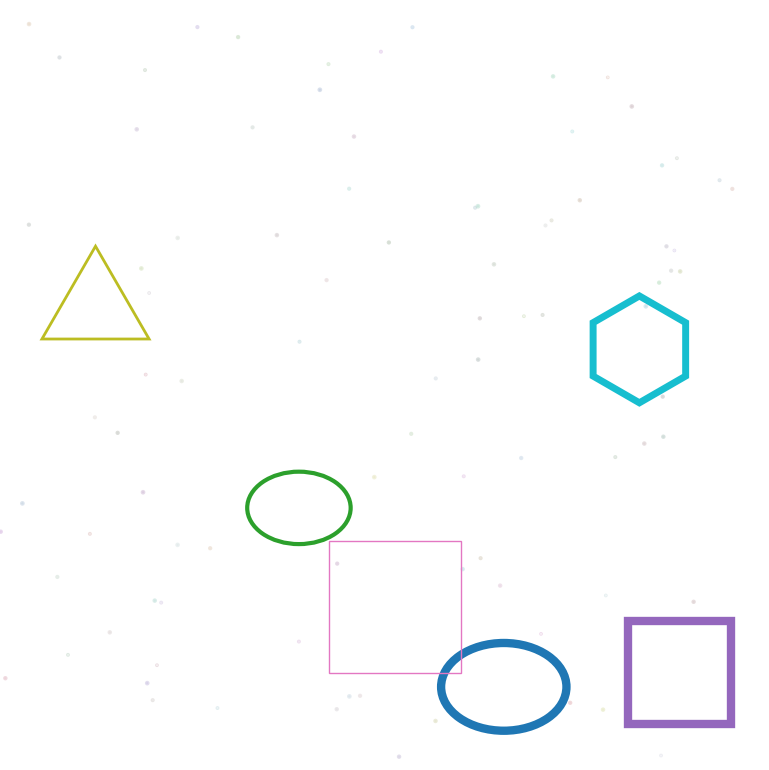[{"shape": "oval", "thickness": 3, "radius": 0.41, "center": [0.654, 0.108]}, {"shape": "oval", "thickness": 1.5, "radius": 0.34, "center": [0.388, 0.34]}, {"shape": "square", "thickness": 3, "radius": 0.33, "center": [0.883, 0.127]}, {"shape": "square", "thickness": 0.5, "radius": 0.43, "center": [0.513, 0.212]}, {"shape": "triangle", "thickness": 1, "radius": 0.4, "center": [0.124, 0.6]}, {"shape": "hexagon", "thickness": 2.5, "radius": 0.35, "center": [0.83, 0.546]}]